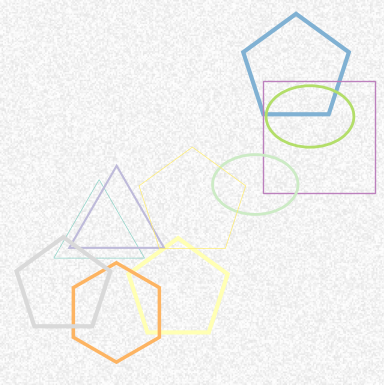[{"shape": "triangle", "thickness": 0.5, "radius": 0.68, "center": [0.257, 0.398]}, {"shape": "pentagon", "thickness": 3, "radius": 0.68, "center": [0.463, 0.246]}, {"shape": "triangle", "thickness": 1.5, "radius": 0.71, "center": [0.303, 0.427]}, {"shape": "pentagon", "thickness": 3, "radius": 0.72, "center": [0.769, 0.82]}, {"shape": "hexagon", "thickness": 2.5, "radius": 0.64, "center": [0.302, 0.188]}, {"shape": "oval", "thickness": 2, "radius": 0.57, "center": [0.805, 0.697]}, {"shape": "pentagon", "thickness": 3, "radius": 0.64, "center": [0.165, 0.256]}, {"shape": "square", "thickness": 1, "radius": 0.73, "center": [0.828, 0.644]}, {"shape": "oval", "thickness": 2, "radius": 0.55, "center": [0.663, 0.521]}, {"shape": "pentagon", "thickness": 0.5, "radius": 0.73, "center": [0.5, 0.472]}]